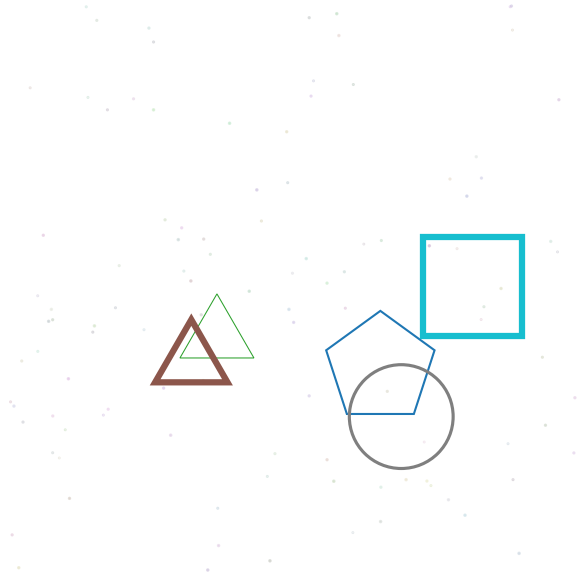[{"shape": "pentagon", "thickness": 1, "radius": 0.49, "center": [0.659, 0.362]}, {"shape": "triangle", "thickness": 0.5, "radius": 0.37, "center": [0.376, 0.416]}, {"shape": "triangle", "thickness": 3, "radius": 0.36, "center": [0.331, 0.373]}, {"shape": "circle", "thickness": 1.5, "radius": 0.45, "center": [0.695, 0.278]}, {"shape": "square", "thickness": 3, "radius": 0.43, "center": [0.819, 0.504]}]